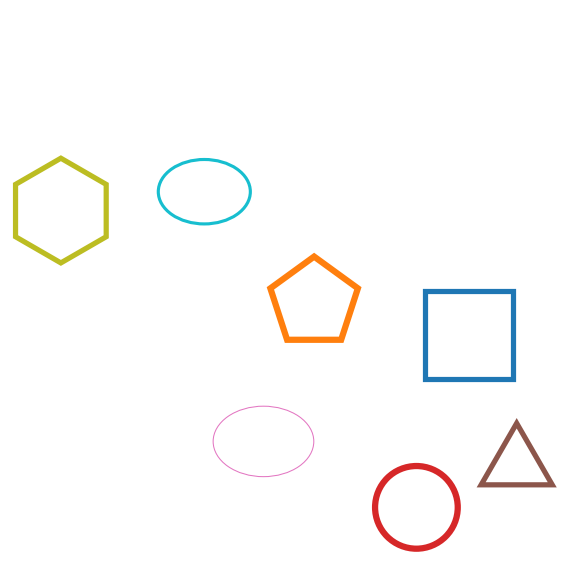[{"shape": "square", "thickness": 2.5, "radius": 0.38, "center": [0.812, 0.419]}, {"shape": "pentagon", "thickness": 3, "radius": 0.4, "center": [0.544, 0.475]}, {"shape": "circle", "thickness": 3, "radius": 0.36, "center": [0.721, 0.121]}, {"shape": "triangle", "thickness": 2.5, "radius": 0.36, "center": [0.895, 0.195]}, {"shape": "oval", "thickness": 0.5, "radius": 0.44, "center": [0.456, 0.235]}, {"shape": "hexagon", "thickness": 2.5, "radius": 0.45, "center": [0.105, 0.635]}, {"shape": "oval", "thickness": 1.5, "radius": 0.4, "center": [0.354, 0.667]}]